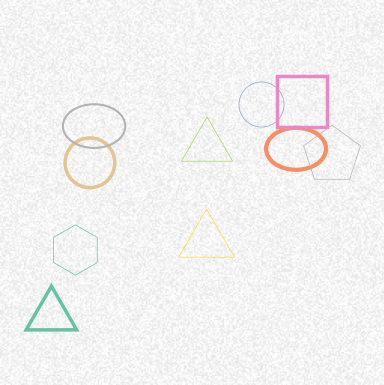[{"shape": "hexagon", "thickness": 0.5, "radius": 0.33, "center": [0.196, 0.351]}, {"shape": "triangle", "thickness": 2.5, "radius": 0.38, "center": [0.134, 0.181]}, {"shape": "oval", "thickness": 3, "radius": 0.39, "center": [0.769, 0.613]}, {"shape": "circle", "thickness": 0.5, "radius": 0.29, "center": [0.679, 0.729]}, {"shape": "square", "thickness": 2.5, "radius": 0.33, "center": [0.784, 0.736]}, {"shape": "triangle", "thickness": 0.5, "radius": 0.38, "center": [0.538, 0.62]}, {"shape": "triangle", "thickness": 0.5, "radius": 0.42, "center": [0.537, 0.374]}, {"shape": "circle", "thickness": 2.5, "radius": 0.32, "center": [0.234, 0.577]}, {"shape": "oval", "thickness": 1.5, "radius": 0.41, "center": [0.244, 0.673]}, {"shape": "pentagon", "thickness": 0.5, "radius": 0.39, "center": [0.862, 0.597]}]